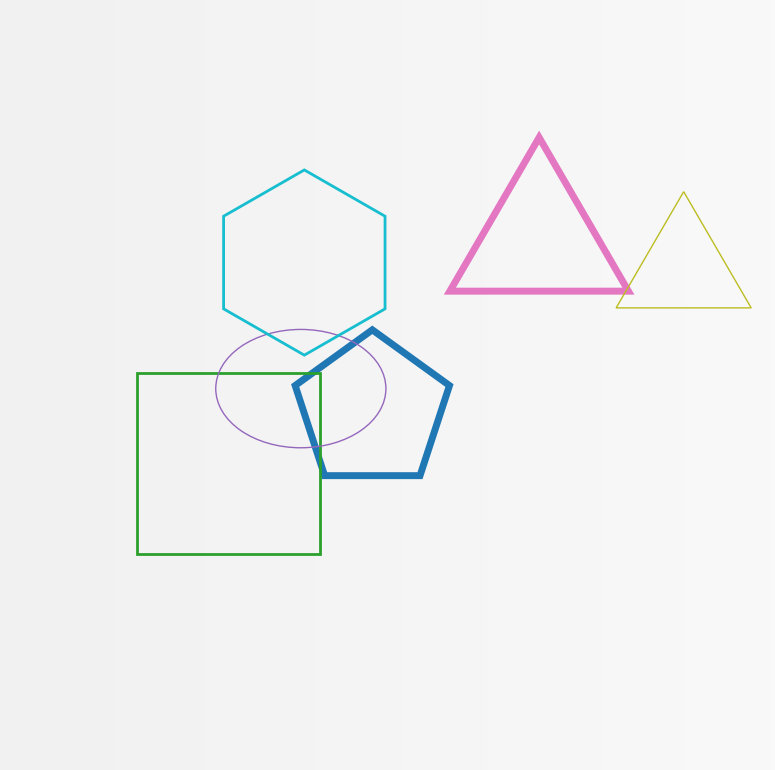[{"shape": "pentagon", "thickness": 2.5, "radius": 0.52, "center": [0.48, 0.467]}, {"shape": "square", "thickness": 1, "radius": 0.59, "center": [0.295, 0.398]}, {"shape": "oval", "thickness": 0.5, "radius": 0.55, "center": [0.388, 0.495]}, {"shape": "triangle", "thickness": 2.5, "radius": 0.67, "center": [0.696, 0.688]}, {"shape": "triangle", "thickness": 0.5, "radius": 0.5, "center": [0.882, 0.65]}, {"shape": "hexagon", "thickness": 1, "radius": 0.6, "center": [0.393, 0.659]}]